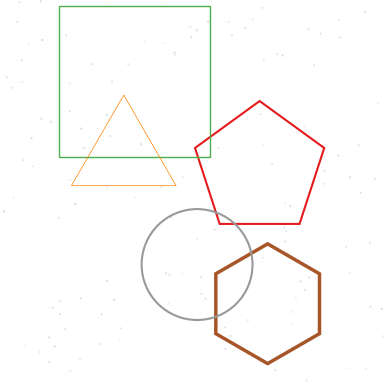[{"shape": "pentagon", "thickness": 1.5, "radius": 0.88, "center": [0.674, 0.561]}, {"shape": "square", "thickness": 1, "radius": 0.98, "center": [0.35, 0.789]}, {"shape": "triangle", "thickness": 0.5, "radius": 0.78, "center": [0.321, 0.596]}, {"shape": "hexagon", "thickness": 2.5, "radius": 0.78, "center": [0.695, 0.211]}, {"shape": "circle", "thickness": 1.5, "radius": 0.72, "center": [0.512, 0.313]}]